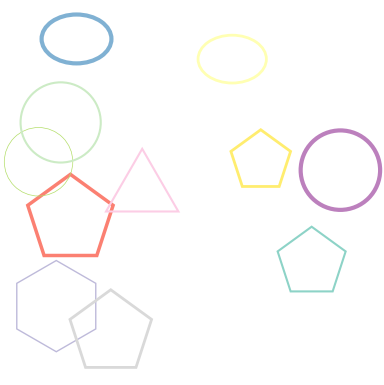[{"shape": "pentagon", "thickness": 1.5, "radius": 0.46, "center": [0.809, 0.318]}, {"shape": "oval", "thickness": 2, "radius": 0.44, "center": [0.603, 0.846]}, {"shape": "hexagon", "thickness": 1, "radius": 0.59, "center": [0.146, 0.205]}, {"shape": "pentagon", "thickness": 2.5, "radius": 0.58, "center": [0.183, 0.431]}, {"shape": "oval", "thickness": 3, "radius": 0.45, "center": [0.199, 0.899]}, {"shape": "circle", "thickness": 0.5, "radius": 0.44, "center": [0.1, 0.58]}, {"shape": "triangle", "thickness": 1.5, "radius": 0.54, "center": [0.369, 0.505]}, {"shape": "pentagon", "thickness": 2, "radius": 0.56, "center": [0.288, 0.136]}, {"shape": "circle", "thickness": 3, "radius": 0.52, "center": [0.884, 0.558]}, {"shape": "circle", "thickness": 1.5, "radius": 0.52, "center": [0.158, 0.682]}, {"shape": "pentagon", "thickness": 2, "radius": 0.41, "center": [0.677, 0.582]}]